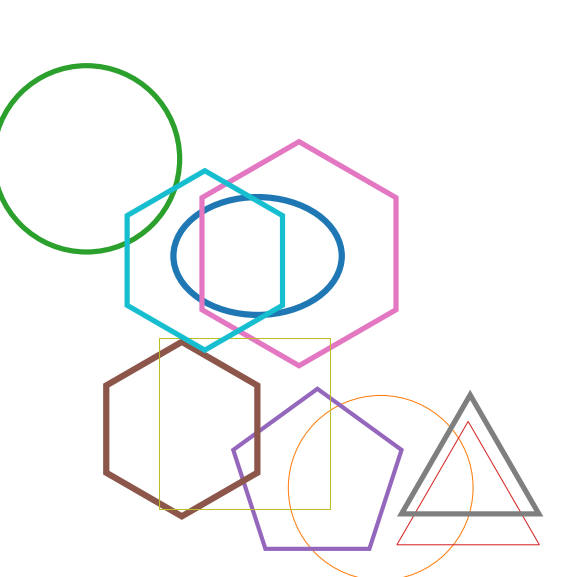[{"shape": "oval", "thickness": 3, "radius": 0.73, "center": [0.446, 0.556]}, {"shape": "circle", "thickness": 0.5, "radius": 0.8, "center": [0.659, 0.154]}, {"shape": "circle", "thickness": 2.5, "radius": 0.81, "center": [0.15, 0.724]}, {"shape": "triangle", "thickness": 0.5, "radius": 0.71, "center": [0.811, 0.127]}, {"shape": "pentagon", "thickness": 2, "radius": 0.77, "center": [0.55, 0.173]}, {"shape": "hexagon", "thickness": 3, "radius": 0.76, "center": [0.315, 0.256]}, {"shape": "hexagon", "thickness": 2.5, "radius": 0.97, "center": [0.518, 0.56]}, {"shape": "triangle", "thickness": 2.5, "radius": 0.69, "center": [0.814, 0.178]}, {"shape": "square", "thickness": 0.5, "radius": 0.74, "center": [0.423, 0.266]}, {"shape": "hexagon", "thickness": 2.5, "radius": 0.78, "center": [0.355, 0.548]}]